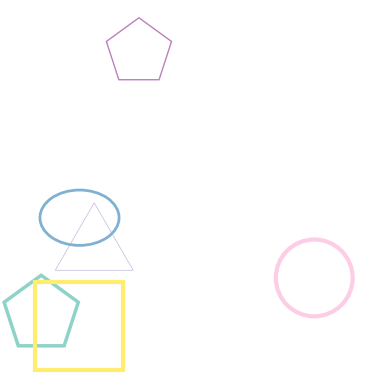[{"shape": "pentagon", "thickness": 2.5, "radius": 0.51, "center": [0.107, 0.184]}, {"shape": "triangle", "thickness": 0.5, "radius": 0.58, "center": [0.245, 0.356]}, {"shape": "oval", "thickness": 2, "radius": 0.51, "center": [0.207, 0.435]}, {"shape": "circle", "thickness": 3, "radius": 0.5, "center": [0.816, 0.278]}, {"shape": "pentagon", "thickness": 1, "radius": 0.44, "center": [0.361, 0.865]}, {"shape": "square", "thickness": 3, "radius": 0.57, "center": [0.206, 0.154]}]